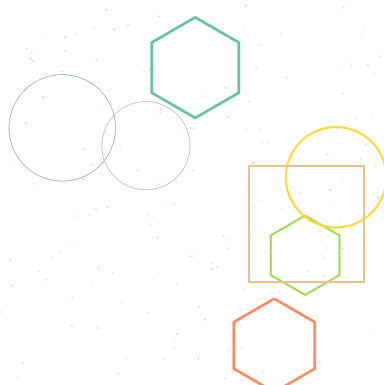[{"shape": "hexagon", "thickness": 2, "radius": 0.65, "center": [0.507, 0.824]}, {"shape": "hexagon", "thickness": 2, "radius": 0.61, "center": [0.712, 0.103]}, {"shape": "circle", "thickness": 0.5, "radius": 0.69, "center": [0.162, 0.668]}, {"shape": "hexagon", "thickness": 1.5, "radius": 0.52, "center": [0.793, 0.337]}, {"shape": "circle", "thickness": 1.5, "radius": 0.65, "center": [0.873, 0.54]}, {"shape": "square", "thickness": 1.5, "radius": 0.75, "center": [0.795, 0.418]}, {"shape": "circle", "thickness": 0.5, "radius": 0.57, "center": [0.379, 0.622]}]